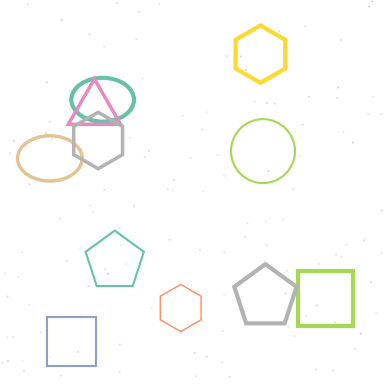[{"shape": "oval", "thickness": 3, "radius": 0.41, "center": [0.267, 0.741]}, {"shape": "pentagon", "thickness": 1.5, "radius": 0.4, "center": [0.298, 0.321]}, {"shape": "hexagon", "thickness": 1, "radius": 0.31, "center": [0.469, 0.2]}, {"shape": "square", "thickness": 1.5, "radius": 0.32, "center": [0.187, 0.113]}, {"shape": "triangle", "thickness": 2.5, "radius": 0.39, "center": [0.245, 0.716]}, {"shape": "square", "thickness": 3, "radius": 0.36, "center": [0.845, 0.224]}, {"shape": "circle", "thickness": 1.5, "radius": 0.42, "center": [0.683, 0.607]}, {"shape": "hexagon", "thickness": 3, "radius": 0.37, "center": [0.676, 0.859]}, {"shape": "oval", "thickness": 2.5, "radius": 0.42, "center": [0.13, 0.589]}, {"shape": "pentagon", "thickness": 3, "radius": 0.42, "center": [0.689, 0.229]}, {"shape": "hexagon", "thickness": 2.5, "radius": 0.37, "center": [0.255, 0.635]}]